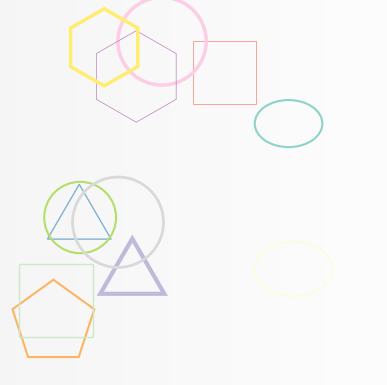[{"shape": "oval", "thickness": 1.5, "radius": 0.44, "center": [0.745, 0.679]}, {"shape": "oval", "thickness": 0.5, "radius": 0.5, "center": [0.758, 0.301]}, {"shape": "triangle", "thickness": 3, "radius": 0.48, "center": [0.341, 0.285]}, {"shape": "square", "thickness": 0.5, "radius": 0.41, "center": [0.579, 0.811]}, {"shape": "triangle", "thickness": 1, "radius": 0.47, "center": [0.205, 0.426]}, {"shape": "pentagon", "thickness": 1.5, "radius": 0.56, "center": [0.138, 0.162]}, {"shape": "circle", "thickness": 1.5, "radius": 0.46, "center": [0.207, 0.435]}, {"shape": "circle", "thickness": 2.5, "radius": 0.57, "center": [0.418, 0.893]}, {"shape": "circle", "thickness": 2, "radius": 0.59, "center": [0.305, 0.423]}, {"shape": "hexagon", "thickness": 0.5, "radius": 0.59, "center": [0.352, 0.801]}, {"shape": "square", "thickness": 1, "radius": 0.47, "center": [0.144, 0.22]}, {"shape": "hexagon", "thickness": 2.5, "radius": 0.5, "center": [0.269, 0.877]}]